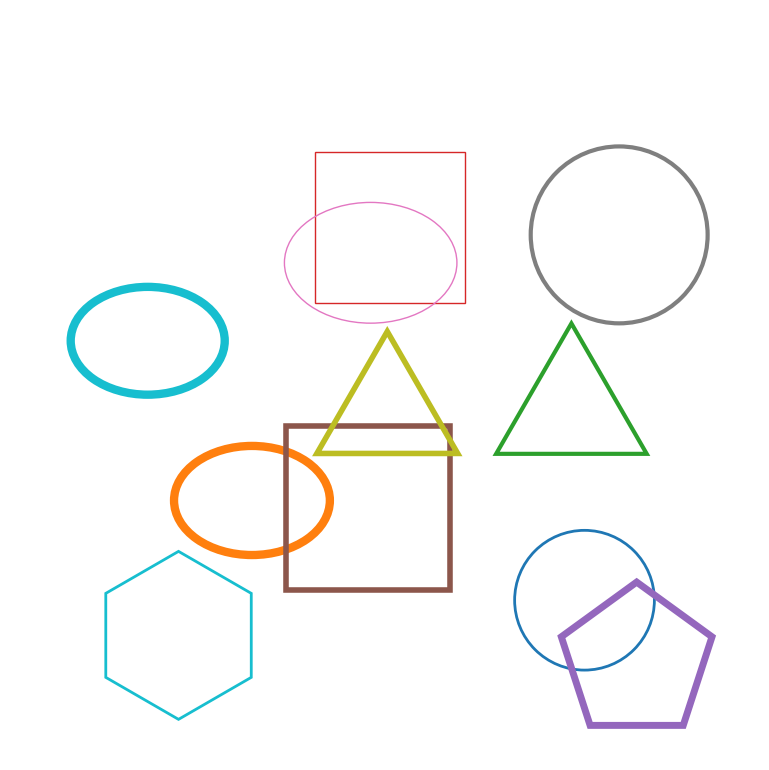[{"shape": "circle", "thickness": 1, "radius": 0.45, "center": [0.759, 0.22]}, {"shape": "oval", "thickness": 3, "radius": 0.51, "center": [0.327, 0.35]}, {"shape": "triangle", "thickness": 1.5, "radius": 0.56, "center": [0.742, 0.467]}, {"shape": "square", "thickness": 0.5, "radius": 0.49, "center": [0.507, 0.704]}, {"shape": "pentagon", "thickness": 2.5, "radius": 0.51, "center": [0.827, 0.141]}, {"shape": "square", "thickness": 2, "radius": 0.53, "center": [0.478, 0.34]}, {"shape": "oval", "thickness": 0.5, "radius": 0.56, "center": [0.481, 0.659]}, {"shape": "circle", "thickness": 1.5, "radius": 0.57, "center": [0.804, 0.695]}, {"shape": "triangle", "thickness": 2, "radius": 0.53, "center": [0.503, 0.464]}, {"shape": "hexagon", "thickness": 1, "radius": 0.55, "center": [0.232, 0.175]}, {"shape": "oval", "thickness": 3, "radius": 0.5, "center": [0.192, 0.557]}]